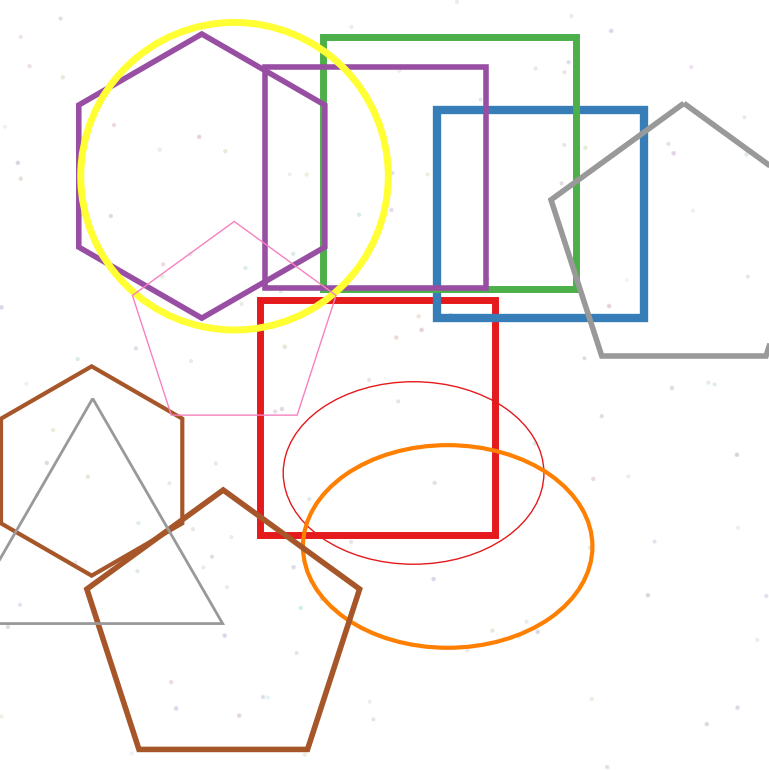[{"shape": "square", "thickness": 2.5, "radius": 0.76, "center": [0.491, 0.458]}, {"shape": "oval", "thickness": 0.5, "radius": 0.85, "center": [0.537, 0.386]}, {"shape": "square", "thickness": 3, "radius": 0.67, "center": [0.702, 0.722]}, {"shape": "square", "thickness": 2.5, "radius": 0.82, "center": [0.584, 0.788]}, {"shape": "square", "thickness": 2, "radius": 0.72, "center": [0.487, 0.77]}, {"shape": "hexagon", "thickness": 2, "radius": 0.92, "center": [0.262, 0.771]}, {"shape": "oval", "thickness": 1.5, "radius": 0.94, "center": [0.581, 0.29]}, {"shape": "circle", "thickness": 2.5, "radius": 1.0, "center": [0.305, 0.771]}, {"shape": "hexagon", "thickness": 1.5, "radius": 0.68, "center": [0.119, 0.388]}, {"shape": "pentagon", "thickness": 2, "radius": 0.93, "center": [0.29, 0.177]}, {"shape": "pentagon", "thickness": 0.5, "radius": 0.7, "center": [0.304, 0.573]}, {"shape": "pentagon", "thickness": 2, "radius": 0.91, "center": [0.888, 0.684]}, {"shape": "triangle", "thickness": 1, "radius": 0.97, "center": [0.12, 0.288]}]